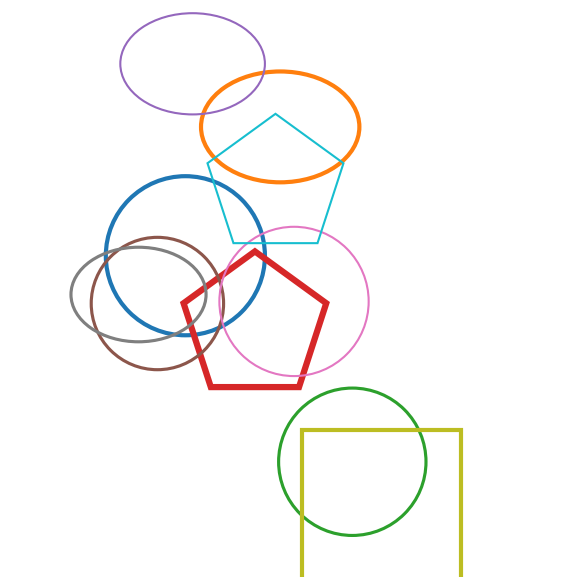[{"shape": "circle", "thickness": 2, "radius": 0.69, "center": [0.321, 0.556]}, {"shape": "oval", "thickness": 2, "radius": 0.69, "center": [0.485, 0.779]}, {"shape": "circle", "thickness": 1.5, "radius": 0.64, "center": [0.61, 0.2]}, {"shape": "pentagon", "thickness": 3, "radius": 0.65, "center": [0.441, 0.434]}, {"shape": "oval", "thickness": 1, "radius": 0.63, "center": [0.334, 0.889]}, {"shape": "circle", "thickness": 1.5, "radius": 0.57, "center": [0.273, 0.474]}, {"shape": "circle", "thickness": 1, "radius": 0.65, "center": [0.509, 0.477]}, {"shape": "oval", "thickness": 1.5, "radius": 0.58, "center": [0.24, 0.489]}, {"shape": "square", "thickness": 2, "radius": 0.69, "center": [0.661, 0.116]}, {"shape": "pentagon", "thickness": 1, "radius": 0.62, "center": [0.477, 0.678]}]